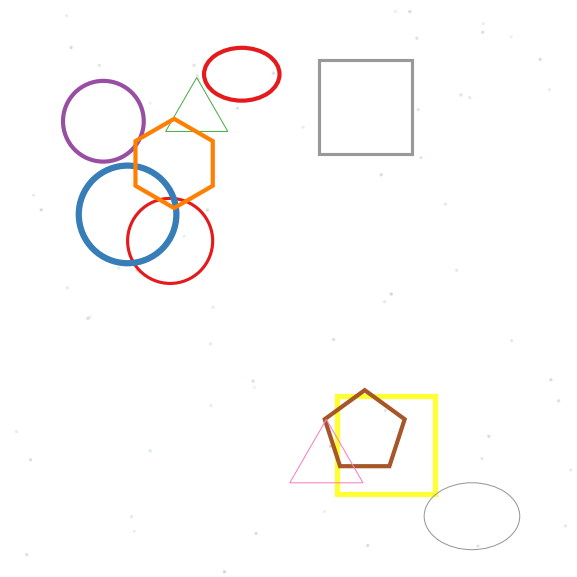[{"shape": "oval", "thickness": 2, "radius": 0.33, "center": [0.419, 0.871]}, {"shape": "circle", "thickness": 1.5, "radius": 0.37, "center": [0.295, 0.582]}, {"shape": "circle", "thickness": 3, "radius": 0.42, "center": [0.221, 0.628]}, {"shape": "triangle", "thickness": 0.5, "radius": 0.31, "center": [0.341, 0.803]}, {"shape": "circle", "thickness": 2, "radius": 0.35, "center": [0.179, 0.789]}, {"shape": "hexagon", "thickness": 2, "radius": 0.39, "center": [0.302, 0.716]}, {"shape": "square", "thickness": 2.5, "radius": 0.42, "center": [0.669, 0.229]}, {"shape": "pentagon", "thickness": 2, "radius": 0.36, "center": [0.632, 0.251]}, {"shape": "triangle", "thickness": 0.5, "radius": 0.37, "center": [0.565, 0.2]}, {"shape": "square", "thickness": 1.5, "radius": 0.41, "center": [0.633, 0.814]}, {"shape": "oval", "thickness": 0.5, "radius": 0.41, "center": [0.817, 0.105]}]